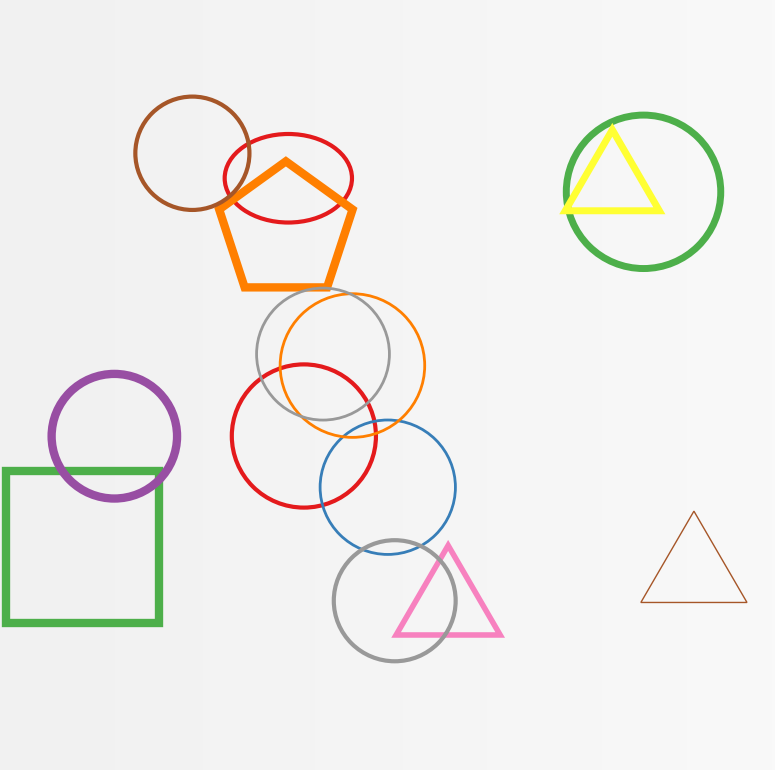[{"shape": "oval", "thickness": 1.5, "radius": 0.41, "center": [0.372, 0.768]}, {"shape": "circle", "thickness": 1.5, "radius": 0.46, "center": [0.392, 0.434]}, {"shape": "circle", "thickness": 1, "radius": 0.44, "center": [0.5, 0.367]}, {"shape": "circle", "thickness": 2.5, "radius": 0.5, "center": [0.83, 0.751]}, {"shape": "square", "thickness": 3, "radius": 0.49, "center": [0.106, 0.29]}, {"shape": "circle", "thickness": 3, "radius": 0.4, "center": [0.148, 0.433]}, {"shape": "pentagon", "thickness": 3, "radius": 0.45, "center": [0.369, 0.7]}, {"shape": "circle", "thickness": 1, "radius": 0.47, "center": [0.455, 0.525]}, {"shape": "triangle", "thickness": 2.5, "radius": 0.35, "center": [0.79, 0.761]}, {"shape": "circle", "thickness": 1.5, "radius": 0.37, "center": [0.248, 0.801]}, {"shape": "triangle", "thickness": 0.5, "radius": 0.4, "center": [0.895, 0.257]}, {"shape": "triangle", "thickness": 2, "radius": 0.39, "center": [0.578, 0.214]}, {"shape": "circle", "thickness": 1.5, "radius": 0.39, "center": [0.509, 0.22]}, {"shape": "circle", "thickness": 1, "radius": 0.43, "center": [0.417, 0.54]}]